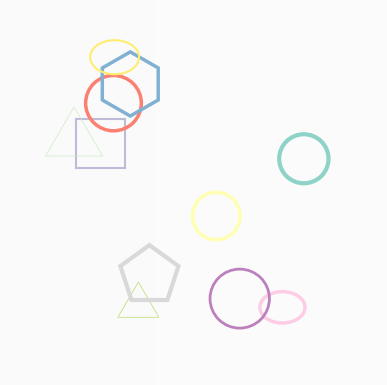[{"shape": "circle", "thickness": 3, "radius": 0.32, "center": [0.784, 0.588]}, {"shape": "circle", "thickness": 2.5, "radius": 0.31, "center": [0.558, 0.439]}, {"shape": "square", "thickness": 1.5, "radius": 0.32, "center": [0.259, 0.627]}, {"shape": "circle", "thickness": 2.5, "radius": 0.36, "center": [0.293, 0.732]}, {"shape": "hexagon", "thickness": 2.5, "radius": 0.42, "center": [0.336, 0.782]}, {"shape": "triangle", "thickness": 0.5, "radius": 0.31, "center": [0.357, 0.206]}, {"shape": "oval", "thickness": 2.5, "radius": 0.29, "center": [0.729, 0.202]}, {"shape": "pentagon", "thickness": 3, "radius": 0.39, "center": [0.386, 0.284]}, {"shape": "circle", "thickness": 2, "radius": 0.38, "center": [0.619, 0.224]}, {"shape": "triangle", "thickness": 0.5, "radius": 0.43, "center": [0.191, 0.637]}, {"shape": "oval", "thickness": 1.5, "radius": 0.32, "center": [0.296, 0.851]}]